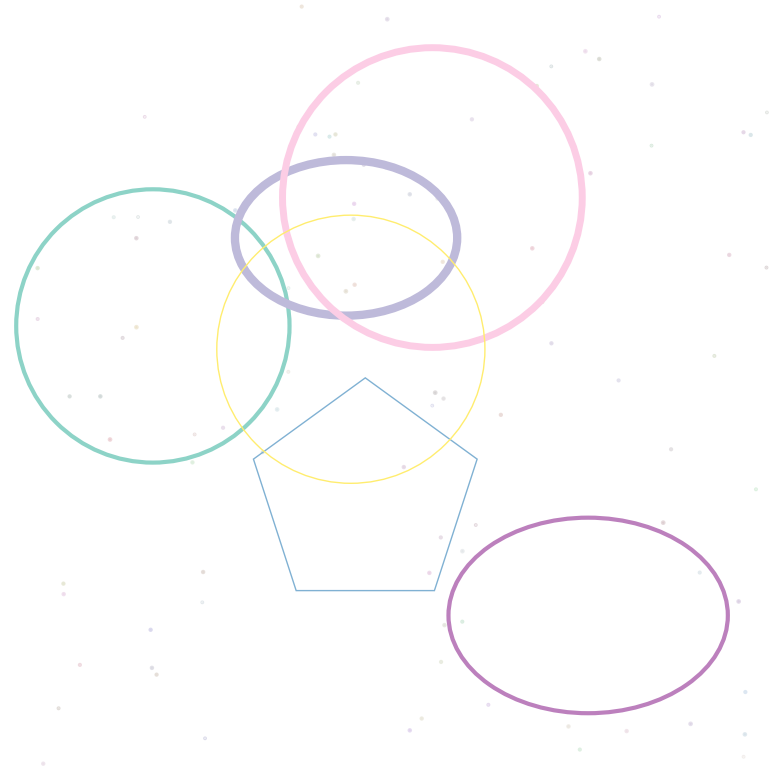[{"shape": "circle", "thickness": 1.5, "radius": 0.89, "center": [0.199, 0.577]}, {"shape": "oval", "thickness": 3, "radius": 0.72, "center": [0.449, 0.691]}, {"shape": "pentagon", "thickness": 0.5, "radius": 0.76, "center": [0.474, 0.357]}, {"shape": "circle", "thickness": 2.5, "radius": 0.97, "center": [0.562, 0.743]}, {"shape": "oval", "thickness": 1.5, "radius": 0.91, "center": [0.764, 0.201]}, {"shape": "circle", "thickness": 0.5, "radius": 0.87, "center": [0.456, 0.546]}]